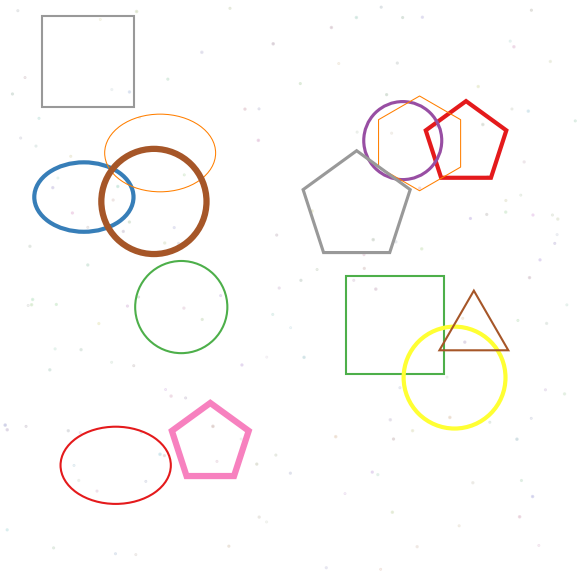[{"shape": "pentagon", "thickness": 2, "radius": 0.37, "center": [0.807, 0.751]}, {"shape": "oval", "thickness": 1, "radius": 0.48, "center": [0.2, 0.193]}, {"shape": "oval", "thickness": 2, "radius": 0.43, "center": [0.145, 0.658]}, {"shape": "square", "thickness": 1, "radius": 0.43, "center": [0.684, 0.436]}, {"shape": "circle", "thickness": 1, "radius": 0.4, "center": [0.314, 0.467]}, {"shape": "circle", "thickness": 1.5, "radius": 0.34, "center": [0.697, 0.756]}, {"shape": "hexagon", "thickness": 0.5, "radius": 0.41, "center": [0.727, 0.751]}, {"shape": "oval", "thickness": 0.5, "radius": 0.48, "center": [0.277, 0.734]}, {"shape": "circle", "thickness": 2, "radius": 0.44, "center": [0.787, 0.345]}, {"shape": "triangle", "thickness": 1, "radius": 0.34, "center": [0.821, 0.427]}, {"shape": "circle", "thickness": 3, "radius": 0.46, "center": [0.267, 0.65]}, {"shape": "pentagon", "thickness": 3, "radius": 0.35, "center": [0.364, 0.231]}, {"shape": "square", "thickness": 1, "radius": 0.4, "center": [0.153, 0.893]}, {"shape": "pentagon", "thickness": 1.5, "radius": 0.49, "center": [0.618, 0.641]}]